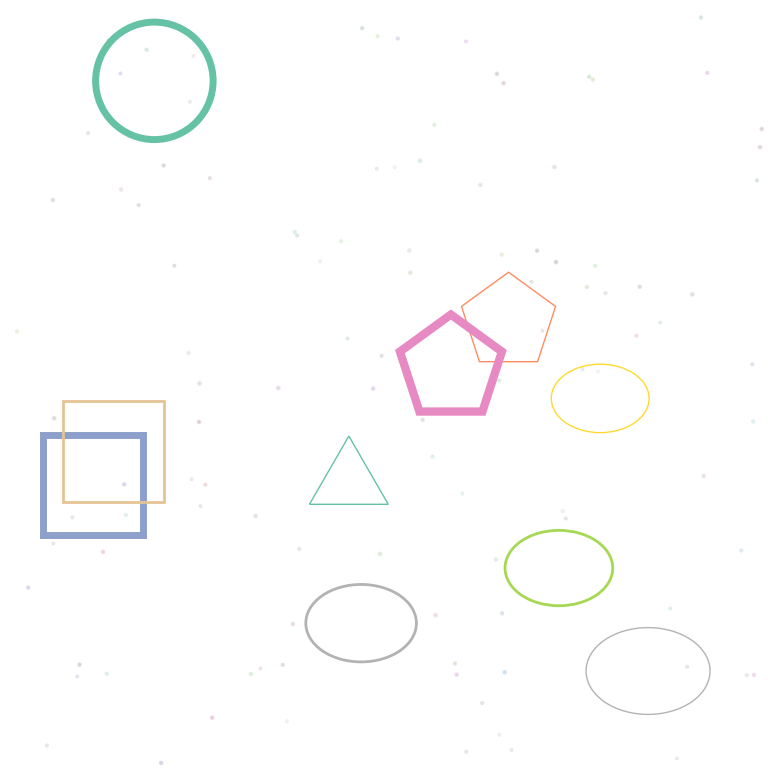[{"shape": "triangle", "thickness": 0.5, "radius": 0.3, "center": [0.453, 0.375]}, {"shape": "circle", "thickness": 2.5, "radius": 0.38, "center": [0.2, 0.895]}, {"shape": "pentagon", "thickness": 0.5, "radius": 0.32, "center": [0.66, 0.582]}, {"shape": "square", "thickness": 2.5, "radius": 0.33, "center": [0.121, 0.37]}, {"shape": "pentagon", "thickness": 3, "radius": 0.35, "center": [0.586, 0.522]}, {"shape": "oval", "thickness": 1, "radius": 0.35, "center": [0.726, 0.262]}, {"shape": "oval", "thickness": 0.5, "radius": 0.32, "center": [0.779, 0.483]}, {"shape": "square", "thickness": 1, "radius": 0.33, "center": [0.147, 0.414]}, {"shape": "oval", "thickness": 0.5, "radius": 0.4, "center": [0.842, 0.129]}, {"shape": "oval", "thickness": 1, "radius": 0.36, "center": [0.469, 0.191]}]